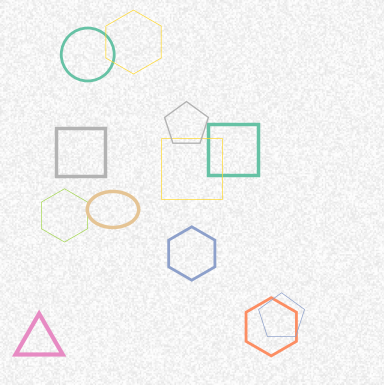[{"shape": "circle", "thickness": 2, "radius": 0.34, "center": [0.228, 0.858]}, {"shape": "square", "thickness": 2.5, "radius": 0.33, "center": [0.606, 0.612]}, {"shape": "hexagon", "thickness": 2, "radius": 0.38, "center": [0.705, 0.151]}, {"shape": "pentagon", "thickness": 0.5, "radius": 0.31, "center": [0.731, 0.177]}, {"shape": "hexagon", "thickness": 2, "radius": 0.35, "center": [0.498, 0.342]}, {"shape": "triangle", "thickness": 3, "radius": 0.35, "center": [0.102, 0.115]}, {"shape": "hexagon", "thickness": 0.5, "radius": 0.35, "center": [0.168, 0.441]}, {"shape": "square", "thickness": 0.5, "radius": 0.39, "center": [0.497, 0.562]}, {"shape": "hexagon", "thickness": 0.5, "radius": 0.42, "center": [0.347, 0.891]}, {"shape": "oval", "thickness": 2.5, "radius": 0.33, "center": [0.293, 0.456]}, {"shape": "square", "thickness": 2.5, "radius": 0.32, "center": [0.208, 0.605]}, {"shape": "pentagon", "thickness": 1, "radius": 0.3, "center": [0.484, 0.676]}]